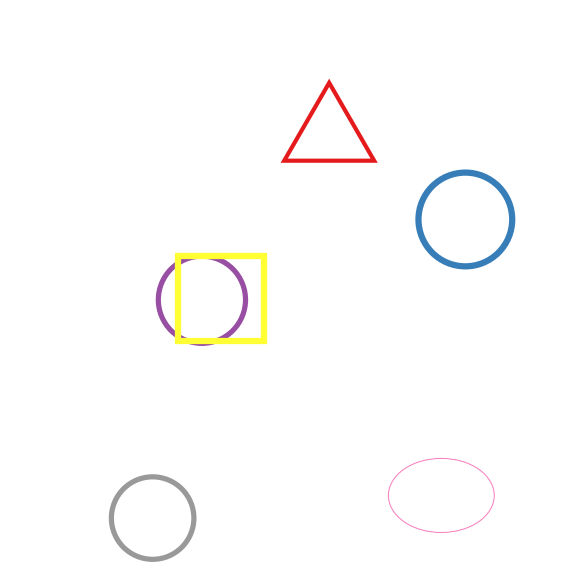[{"shape": "triangle", "thickness": 2, "radius": 0.45, "center": [0.57, 0.766]}, {"shape": "circle", "thickness": 3, "radius": 0.41, "center": [0.806, 0.619]}, {"shape": "circle", "thickness": 2.5, "radius": 0.38, "center": [0.35, 0.48]}, {"shape": "square", "thickness": 3, "radius": 0.37, "center": [0.383, 0.483]}, {"shape": "oval", "thickness": 0.5, "radius": 0.46, "center": [0.764, 0.141]}, {"shape": "circle", "thickness": 2.5, "radius": 0.36, "center": [0.264, 0.102]}]